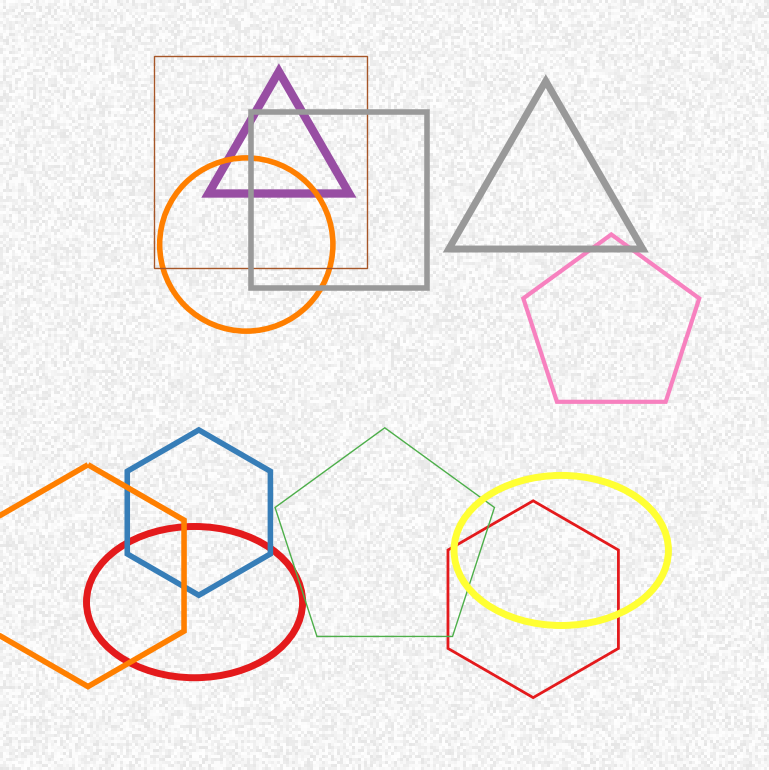[{"shape": "oval", "thickness": 2.5, "radius": 0.7, "center": [0.253, 0.218]}, {"shape": "hexagon", "thickness": 1, "radius": 0.64, "center": [0.692, 0.222]}, {"shape": "hexagon", "thickness": 2, "radius": 0.54, "center": [0.258, 0.334]}, {"shape": "pentagon", "thickness": 0.5, "radius": 0.75, "center": [0.5, 0.295]}, {"shape": "triangle", "thickness": 3, "radius": 0.53, "center": [0.362, 0.801]}, {"shape": "hexagon", "thickness": 2, "radius": 0.72, "center": [0.114, 0.252]}, {"shape": "circle", "thickness": 2, "radius": 0.56, "center": [0.32, 0.682]}, {"shape": "oval", "thickness": 2.5, "radius": 0.7, "center": [0.729, 0.285]}, {"shape": "square", "thickness": 0.5, "radius": 0.69, "center": [0.338, 0.79]}, {"shape": "pentagon", "thickness": 1.5, "radius": 0.6, "center": [0.794, 0.575]}, {"shape": "triangle", "thickness": 2.5, "radius": 0.73, "center": [0.709, 0.749]}, {"shape": "square", "thickness": 2, "radius": 0.57, "center": [0.44, 0.74]}]